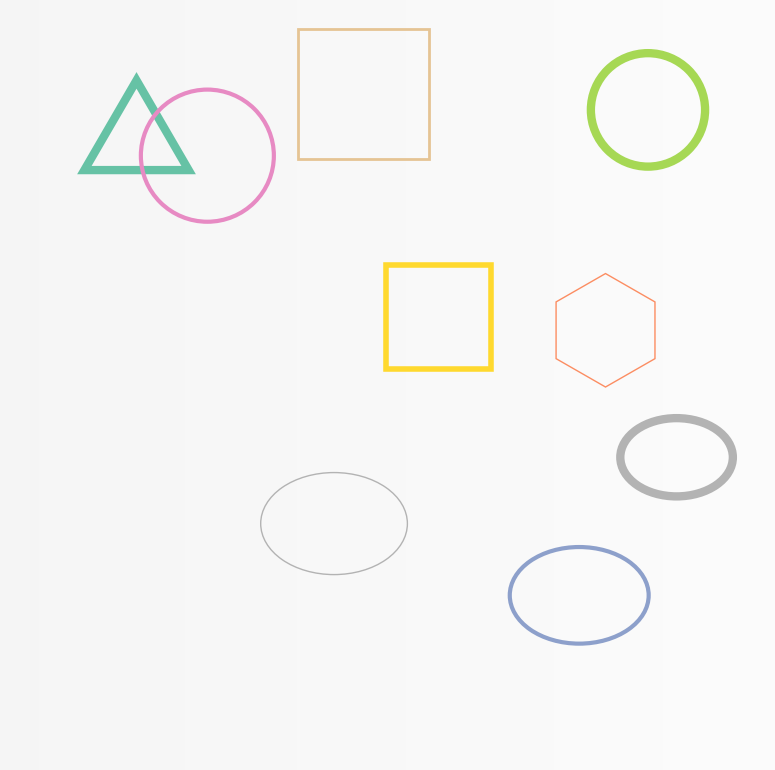[{"shape": "triangle", "thickness": 3, "radius": 0.39, "center": [0.176, 0.818]}, {"shape": "hexagon", "thickness": 0.5, "radius": 0.37, "center": [0.781, 0.571]}, {"shape": "oval", "thickness": 1.5, "radius": 0.45, "center": [0.747, 0.227]}, {"shape": "circle", "thickness": 1.5, "radius": 0.43, "center": [0.268, 0.798]}, {"shape": "circle", "thickness": 3, "radius": 0.37, "center": [0.836, 0.857]}, {"shape": "square", "thickness": 2, "radius": 0.34, "center": [0.566, 0.588]}, {"shape": "square", "thickness": 1, "radius": 0.42, "center": [0.469, 0.878]}, {"shape": "oval", "thickness": 0.5, "radius": 0.47, "center": [0.431, 0.32]}, {"shape": "oval", "thickness": 3, "radius": 0.36, "center": [0.873, 0.406]}]